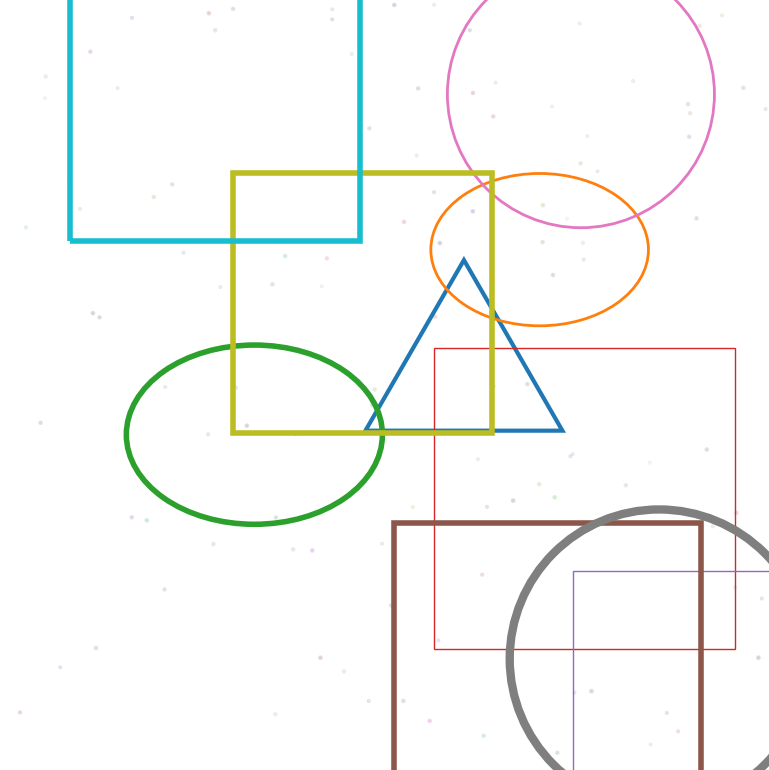[{"shape": "triangle", "thickness": 1.5, "radius": 0.74, "center": [0.602, 0.515]}, {"shape": "oval", "thickness": 1, "radius": 0.71, "center": [0.701, 0.676]}, {"shape": "oval", "thickness": 2, "radius": 0.83, "center": [0.33, 0.435]}, {"shape": "square", "thickness": 0.5, "radius": 0.98, "center": [0.759, 0.353]}, {"shape": "square", "thickness": 0.5, "radius": 0.72, "center": [0.888, 0.116]}, {"shape": "square", "thickness": 2, "radius": 1.0, "center": [0.711, 0.122]}, {"shape": "circle", "thickness": 1, "radius": 0.87, "center": [0.754, 0.878]}, {"shape": "circle", "thickness": 3, "radius": 0.97, "center": [0.856, 0.144]}, {"shape": "square", "thickness": 2, "radius": 0.84, "center": [0.47, 0.606]}, {"shape": "square", "thickness": 2, "radius": 0.94, "center": [0.279, 0.875]}]